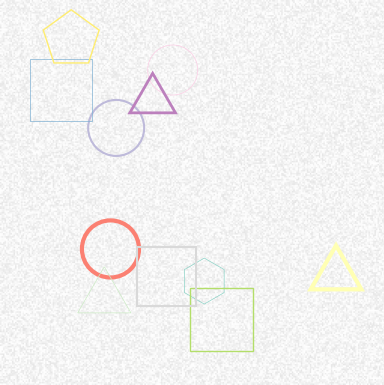[{"shape": "hexagon", "thickness": 0.5, "radius": 0.3, "center": [0.531, 0.27]}, {"shape": "triangle", "thickness": 3, "radius": 0.38, "center": [0.873, 0.286]}, {"shape": "circle", "thickness": 1.5, "radius": 0.36, "center": [0.302, 0.668]}, {"shape": "circle", "thickness": 3, "radius": 0.37, "center": [0.287, 0.353]}, {"shape": "square", "thickness": 0.5, "radius": 0.41, "center": [0.159, 0.767]}, {"shape": "square", "thickness": 1, "radius": 0.41, "center": [0.575, 0.17]}, {"shape": "circle", "thickness": 0.5, "radius": 0.32, "center": [0.449, 0.818]}, {"shape": "square", "thickness": 1.5, "radius": 0.38, "center": [0.431, 0.283]}, {"shape": "triangle", "thickness": 2, "radius": 0.34, "center": [0.396, 0.741]}, {"shape": "triangle", "thickness": 0.5, "radius": 0.4, "center": [0.271, 0.227]}, {"shape": "pentagon", "thickness": 1, "radius": 0.38, "center": [0.185, 0.898]}]